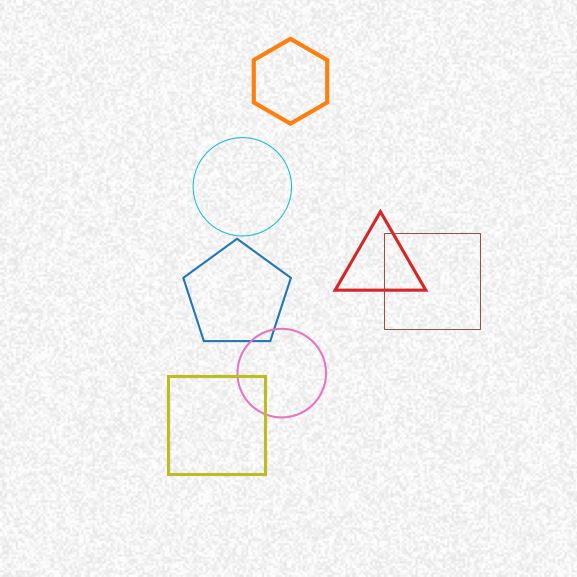[{"shape": "pentagon", "thickness": 1, "radius": 0.49, "center": [0.411, 0.488]}, {"shape": "hexagon", "thickness": 2, "radius": 0.37, "center": [0.503, 0.858]}, {"shape": "triangle", "thickness": 1.5, "radius": 0.45, "center": [0.659, 0.542]}, {"shape": "square", "thickness": 0.5, "radius": 0.42, "center": [0.748, 0.512]}, {"shape": "circle", "thickness": 1, "radius": 0.38, "center": [0.488, 0.353]}, {"shape": "square", "thickness": 1.5, "radius": 0.42, "center": [0.375, 0.263]}, {"shape": "circle", "thickness": 0.5, "radius": 0.43, "center": [0.42, 0.676]}]